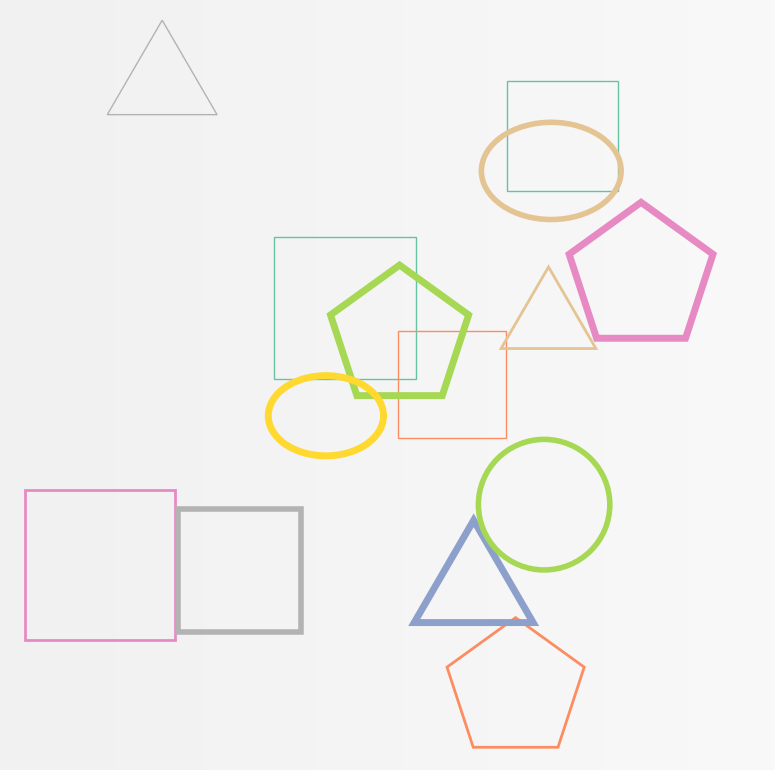[{"shape": "square", "thickness": 0.5, "radius": 0.46, "center": [0.445, 0.6]}, {"shape": "square", "thickness": 0.5, "radius": 0.36, "center": [0.726, 0.824]}, {"shape": "square", "thickness": 0.5, "radius": 0.35, "center": [0.584, 0.5]}, {"shape": "pentagon", "thickness": 1, "radius": 0.47, "center": [0.665, 0.105]}, {"shape": "triangle", "thickness": 2.5, "radius": 0.44, "center": [0.611, 0.236]}, {"shape": "square", "thickness": 1, "radius": 0.48, "center": [0.129, 0.266]}, {"shape": "pentagon", "thickness": 2.5, "radius": 0.49, "center": [0.827, 0.64]}, {"shape": "circle", "thickness": 2, "radius": 0.42, "center": [0.702, 0.345]}, {"shape": "pentagon", "thickness": 2.5, "radius": 0.47, "center": [0.516, 0.562]}, {"shape": "oval", "thickness": 2.5, "radius": 0.37, "center": [0.421, 0.46]}, {"shape": "oval", "thickness": 2, "radius": 0.45, "center": [0.711, 0.778]}, {"shape": "triangle", "thickness": 1, "radius": 0.35, "center": [0.708, 0.583]}, {"shape": "square", "thickness": 2, "radius": 0.4, "center": [0.309, 0.259]}, {"shape": "triangle", "thickness": 0.5, "radius": 0.41, "center": [0.209, 0.892]}]